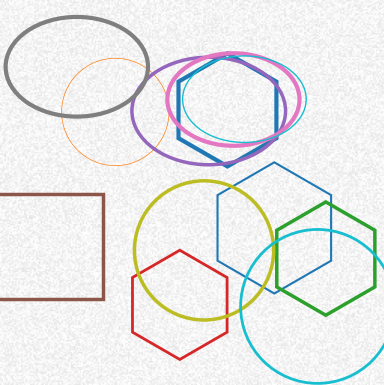[{"shape": "hexagon", "thickness": 3, "radius": 0.73, "center": [0.591, 0.715]}, {"shape": "hexagon", "thickness": 1.5, "radius": 0.85, "center": [0.713, 0.408]}, {"shape": "circle", "thickness": 0.5, "radius": 0.7, "center": [0.3, 0.709]}, {"shape": "hexagon", "thickness": 2.5, "radius": 0.74, "center": [0.846, 0.328]}, {"shape": "hexagon", "thickness": 2, "radius": 0.71, "center": [0.467, 0.208]}, {"shape": "oval", "thickness": 2.5, "radius": 1.0, "center": [0.542, 0.712]}, {"shape": "square", "thickness": 2.5, "radius": 0.68, "center": [0.132, 0.359]}, {"shape": "oval", "thickness": 3, "radius": 0.86, "center": [0.606, 0.741]}, {"shape": "oval", "thickness": 3, "radius": 0.92, "center": [0.2, 0.827]}, {"shape": "circle", "thickness": 2.5, "radius": 0.9, "center": [0.53, 0.35]}, {"shape": "circle", "thickness": 2, "radius": 1.0, "center": [0.825, 0.204]}, {"shape": "oval", "thickness": 1, "radius": 0.8, "center": [0.635, 0.742]}]